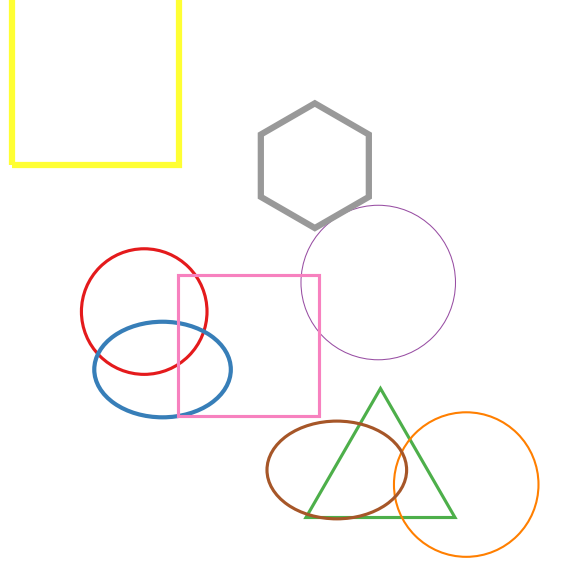[{"shape": "circle", "thickness": 1.5, "radius": 0.54, "center": [0.25, 0.46]}, {"shape": "oval", "thickness": 2, "radius": 0.59, "center": [0.281, 0.359]}, {"shape": "triangle", "thickness": 1.5, "radius": 0.74, "center": [0.659, 0.178]}, {"shape": "circle", "thickness": 0.5, "radius": 0.67, "center": [0.655, 0.51]}, {"shape": "circle", "thickness": 1, "radius": 0.63, "center": [0.807, 0.16]}, {"shape": "square", "thickness": 3, "radius": 0.72, "center": [0.165, 0.859]}, {"shape": "oval", "thickness": 1.5, "radius": 0.6, "center": [0.583, 0.185]}, {"shape": "square", "thickness": 1.5, "radius": 0.61, "center": [0.431, 0.4]}, {"shape": "hexagon", "thickness": 3, "radius": 0.54, "center": [0.545, 0.712]}]